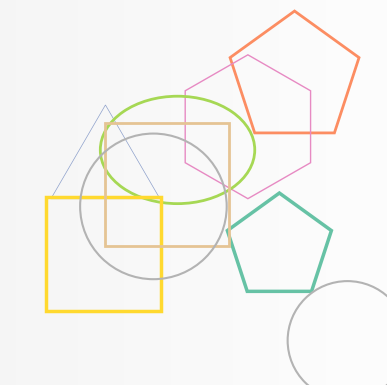[{"shape": "pentagon", "thickness": 2.5, "radius": 0.71, "center": [0.721, 0.357]}, {"shape": "pentagon", "thickness": 2, "radius": 0.87, "center": [0.76, 0.796]}, {"shape": "triangle", "thickness": 0.5, "radius": 0.81, "center": [0.272, 0.565]}, {"shape": "hexagon", "thickness": 1, "radius": 0.93, "center": [0.64, 0.671]}, {"shape": "oval", "thickness": 2, "radius": 1.0, "center": [0.458, 0.611]}, {"shape": "square", "thickness": 2.5, "radius": 0.74, "center": [0.267, 0.34]}, {"shape": "square", "thickness": 2, "radius": 0.8, "center": [0.431, 0.52]}, {"shape": "circle", "thickness": 1.5, "radius": 0.77, "center": [0.897, 0.116]}, {"shape": "circle", "thickness": 1.5, "radius": 0.95, "center": [0.396, 0.464]}]